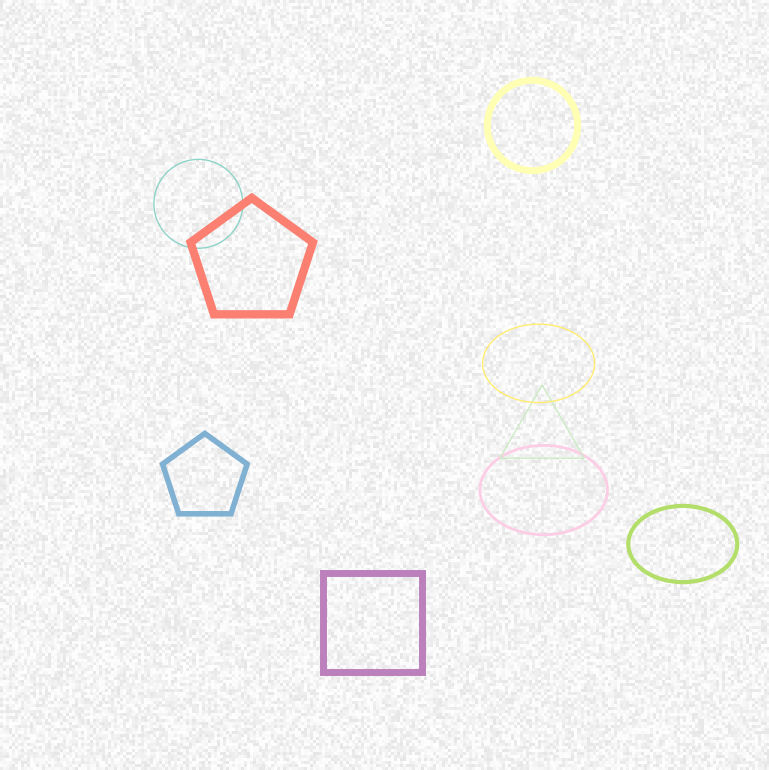[{"shape": "circle", "thickness": 0.5, "radius": 0.29, "center": [0.258, 0.735]}, {"shape": "circle", "thickness": 2.5, "radius": 0.29, "center": [0.692, 0.837]}, {"shape": "pentagon", "thickness": 3, "radius": 0.42, "center": [0.327, 0.659]}, {"shape": "pentagon", "thickness": 2, "radius": 0.29, "center": [0.266, 0.379]}, {"shape": "oval", "thickness": 1.5, "radius": 0.35, "center": [0.887, 0.293]}, {"shape": "oval", "thickness": 1, "radius": 0.41, "center": [0.706, 0.364]}, {"shape": "square", "thickness": 2.5, "radius": 0.32, "center": [0.484, 0.192]}, {"shape": "triangle", "thickness": 0.5, "radius": 0.32, "center": [0.704, 0.437]}, {"shape": "oval", "thickness": 0.5, "radius": 0.36, "center": [0.699, 0.528]}]